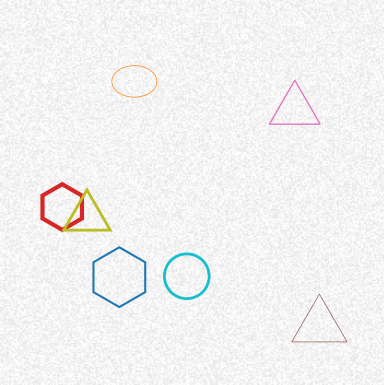[{"shape": "hexagon", "thickness": 1.5, "radius": 0.39, "center": [0.31, 0.28]}, {"shape": "oval", "thickness": 0.5, "radius": 0.29, "center": [0.349, 0.789]}, {"shape": "hexagon", "thickness": 3, "radius": 0.3, "center": [0.162, 0.462]}, {"shape": "triangle", "thickness": 0.5, "radius": 0.41, "center": [0.83, 0.153]}, {"shape": "triangle", "thickness": 1, "radius": 0.38, "center": [0.766, 0.716]}, {"shape": "triangle", "thickness": 2, "radius": 0.35, "center": [0.226, 0.437]}, {"shape": "circle", "thickness": 2, "radius": 0.29, "center": [0.485, 0.282]}]